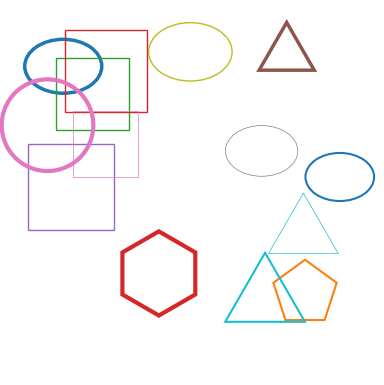[{"shape": "oval", "thickness": 2.5, "radius": 0.5, "center": [0.164, 0.828]}, {"shape": "oval", "thickness": 1.5, "radius": 0.45, "center": [0.883, 0.54]}, {"shape": "pentagon", "thickness": 1.5, "radius": 0.43, "center": [0.792, 0.239]}, {"shape": "square", "thickness": 1, "radius": 0.47, "center": [0.24, 0.756]}, {"shape": "square", "thickness": 1, "radius": 0.53, "center": [0.276, 0.816]}, {"shape": "hexagon", "thickness": 3, "radius": 0.55, "center": [0.413, 0.29]}, {"shape": "square", "thickness": 1, "radius": 0.56, "center": [0.183, 0.515]}, {"shape": "triangle", "thickness": 2.5, "radius": 0.41, "center": [0.745, 0.859]}, {"shape": "square", "thickness": 0.5, "radius": 0.42, "center": [0.274, 0.626]}, {"shape": "circle", "thickness": 3, "radius": 0.6, "center": [0.123, 0.675]}, {"shape": "oval", "thickness": 0.5, "radius": 0.47, "center": [0.68, 0.608]}, {"shape": "oval", "thickness": 1, "radius": 0.54, "center": [0.494, 0.865]}, {"shape": "triangle", "thickness": 1.5, "radius": 0.6, "center": [0.688, 0.224]}, {"shape": "triangle", "thickness": 0.5, "radius": 0.52, "center": [0.788, 0.394]}]